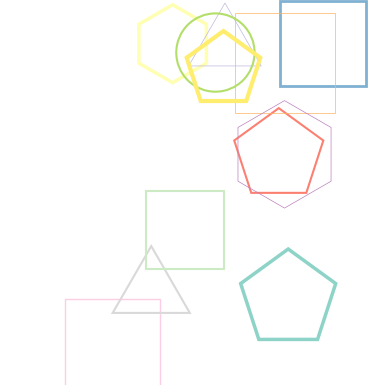[{"shape": "pentagon", "thickness": 2.5, "radius": 0.65, "center": [0.749, 0.223]}, {"shape": "hexagon", "thickness": 2.5, "radius": 0.51, "center": [0.448, 0.886]}, {"shape": "triangle", "thickness": 0.5, "radius": 0.54, "center": [0.584, 0.883]}, {"shape": "pentagon", "thickness": 1.5, "radius": 0.61, "center": [0.724, 0.597]}, {"shape": "square", "thickness": 2, "radius": 0.55, "center": [0.839, 0.887]}, {"shape": "square", "thickness": 0.5, "radius": 0.65, "center": [0.74, 0.836]}, {"shape": "circle", "thickness": 1.5, "radius": 0.51, "center": [0.56, 0.863]}, {"shape": "square", "thickness": 1, "radius": 0.61, "center": [0.293, 0.1]}, {"shape": "triangle", "thickness": 1.5, "radius": 0.58, "center": [0.393, 0.245]}, {"shape": "hexagon", "thickness": 0.5, "radius": 0.7, "center": [0.739, 0.599]}, {"shape": "square", "thickness": 1.5, "radius": 0.51, "center": [0.481, 0.403]}, {"shape": "pentagon", "thickness": 3, "radius": 0.5, "center": [0.58, 0.819]}]